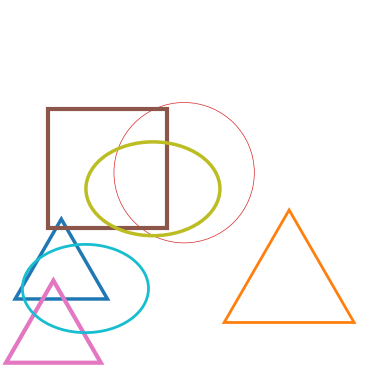[{"shape": "triangle", "thickness": 2.5, "radius": 0.69, "center": [0.159, 0.293]}, {"shape": "triangle", "thickness": 2, "radius": 0.97, "center": [0.751, 0.26]}, {"shape": "circle", "thickness": 0.5, "radius": 0.91, "center": [0.478, 0.551]}, {"shape": "square", "thickness": 3, "radius": 0.77, "center": [0.279, 0.563]}, {"shape": "triangle", "thickness": 3, "radius": 0.71, "center": [0.139, 0.129]}, {"shape": "oval", "thickness": 2.5, "radius": 0.87, "center": [0.397, 0.51]}, {"shape": "oval", "thickness": 2, "radius": 0.82, "center": [0.222, 0.251]}]